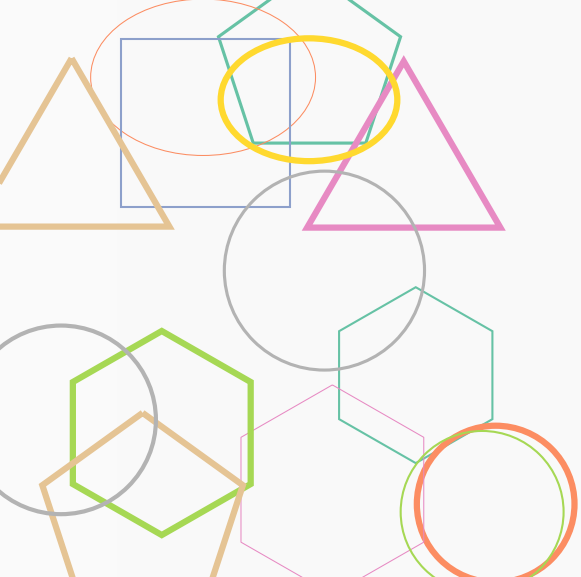[{"shape": "pentagon", "thickness": 1.5, "radius": 0.82, "center": [0.533, 0.885]}, {"shape": "hexagon", "thickness": 1, "radius": 0.76, "center": [0.715, 0.349]}, {"shape": "oval", "thickness": 0.5, "radius": 0.97, "center": [0.349, 0.865]}, {"shape": "circle", "thickness": 3, "radius": 0.68, "center": [0.853, 0.126]}, {"shape": "square", "thickness": 1, "radius": 0.73, "center": [0.353, 0.786]}, {"shape": "hexagon", "thickness": 0.5, "radius": 0.91, "center": [0.572, 0.151]}, {"shape": "triangle", "thickness": 3, "radius": 0.96, "center": [0.695, 0.701]}, {"shape": "circle", "thickness": 1, "radius": 0.7, "center": [0.829, 0.113]}, {"shape": "hexagon", "thickness": 3, "radius": 0.88, "center": [0.278, 0.249]}, {"shape": "oval", "thickness": 3, "radius": 0.76, "center": [0.532, 0.826]}, {"shape": "triangle", "thickness": 3, "radius": 0.97, "center": [0.123, 0.704]}, {"shape": "pentagon", "thickness": 3, "radius": 0.91, "center": [0.245, 0.103]}, {"shape": "circle", "thickness": 1.5, "radius": 0.86, "center": [0.558, 0.531]}, {"shape": "circle", "thickness": 2, "radius": 0.82, "center": [0.105, 0.272]}]